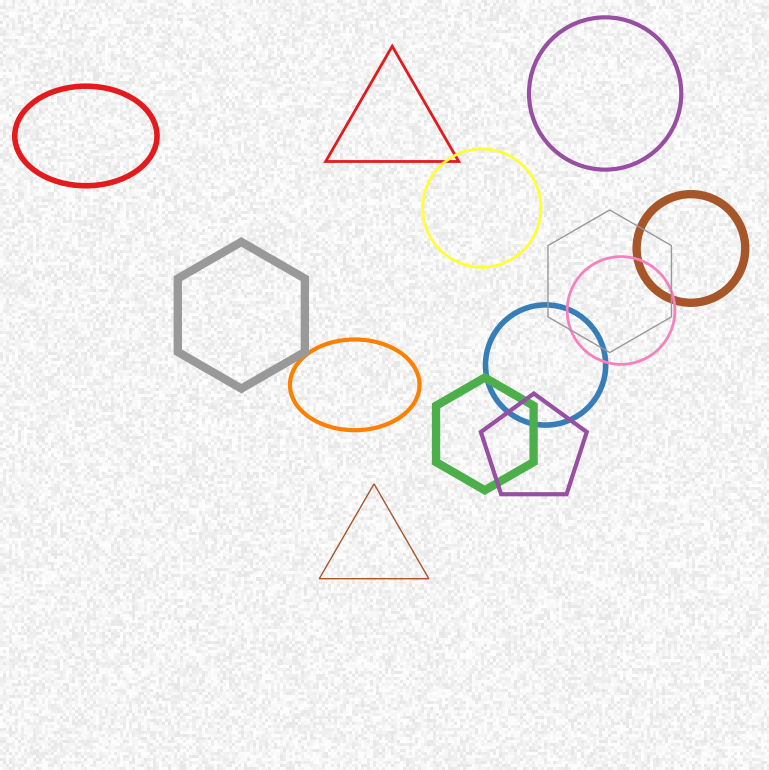[{"shape": "oval", "thickness": 2, "radius": 0.46, "center": [0.112, 0.823]}, {"shape": "triangle", "thickness": 1, "radius": 0.5, "center": [0.509, 0.84]}, {"shape": "circle", "thickness": 2, "radius": 0.39, "center": [0.709, 0.526]}, {"shape": "hexagon", "thickness": 3, "radius": 0.37, "center": [0.63, 0.436]}, {"shape": "circle", "thickness": 1.5, "radius": 0.49, "center": [0.786, 0.879]}, {"shape": "pentagon", "thickness": 1.5, "radius": 0.36, "center": [0.693, 0.417]}, {"shape": "oval", "thickness": 1.5, "radius": 0.42, "center": [0.461, 0.5]}, {"shape": "circle", "thickness": 1, "radius": 0.38, "center": [0.626, 0.73]}, {"shape": "circle", "thickness": 3, "radius": 0.35, "center": [0.897, 0.677]}, {"shape": "triangle", "thickness": 0.5, "radius": 0.41, "center": [0.486, 0.29]}, {"shape": "circle", "thickness": 1, "radius": 0.35, "center": [0.807, 0.597]}, {"shape": "hexagon", "thickness": 0.5, "radius": 0.46, "center": [0.792, 0.635]}, {"shape": "hexagon", "thickness": 3, "radius": 0.48, "center": [0.313, 0.591]}]